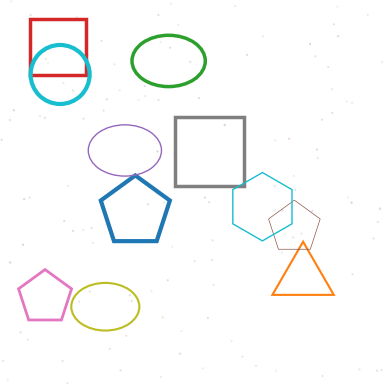[{"shape": "pentagon", "thickness": 3, "radius": 0.47, "center": [0.352, 0.45]}, {"shape": "triangle", "thickness": 1.5, "radius": 0.46, "center": [0.787, 0.28]}, {"shape": "oval", "thickness": 2.5, "radius": 0.48, "center": [0.438, 0.842]}, {"shape": "square", "thickness": 2.5, "radius": 0.36, "center": [0.151, 0.878]}, {"shape": "oval", "thickness": 1, "radius": 0.48, "center": [0.324, 0.609]}, {"shape": "pentagon", "thickness": 0.5, "radius": 0.35, "center": [0.765, 0.41]}, {"shape": "pentagon", "thickness": 2, "radius": 0.36, "center": [0.117, 0.227]}, {"shape": "square", "thickness": 2.5, "radius": 0.45, "center": [0.544, 0.606]}, {"shape": "oval", "thickness": 1.5, "radius": 0.44, "center": [0.274, 0.203]}, {"shape": "hexagon", "thickness": 1, "radius": 0.44, "center": [0.682, 0.463]}, {"shape": "circle", "thickness": 3, "radius": 0.38, "center": [0.156, 0.807]}]